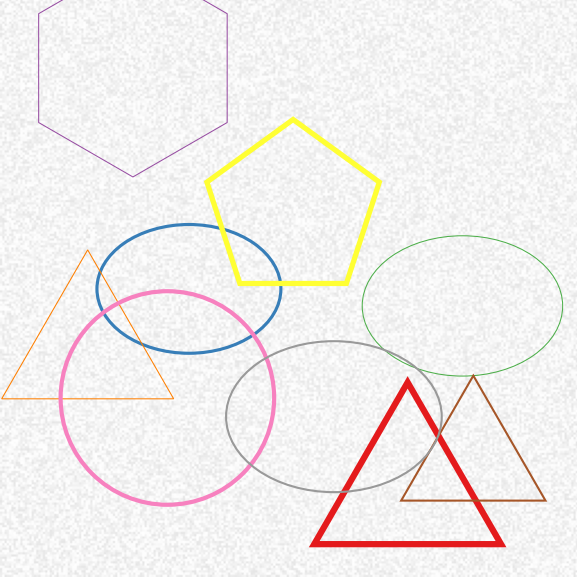[{"shape": "triangle", "thickness": 3, "radius": 0.93, "center": [0.706, 0.15]}, {"shape": "oval", "thickness": 1.5, "radius": 0.8, "center": [0.327, 0.499]}, {"shape": "oval", "thickness": 0.5, "radius": 0.87, "center": [0.801, 0.469]}, {"shape": "hexagon", "thickness": 0.5, "radius": 0.94, "center": [0.23, 0.881]}, {"shape": "triangle", "thickness": 0.5, "radius": 0.86, "center": [0.152, 0.395]}, {"shape": "pentagon", "thickness": 2.5, "radius": 0.78, "center": [0.508, 0.635]}, {"shape": "triangle", "thickness": 1, "radius": 0.72, "center": [0.82, 0.204]}, {"shape": "circle", "thickness": 2, "radius": 0.92, "center": [0.29, 0.31]}, {"shape": "oval", "thickness": 1, "radius": 0.93, "center": [0.578, 0.278]}]